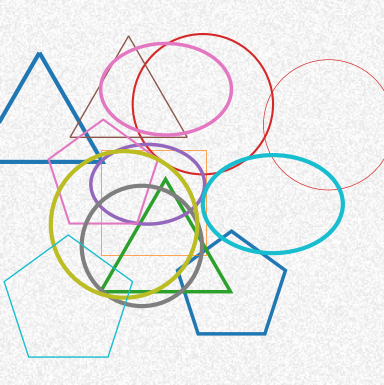[{"shape": "triangle", "thickness": 3, "radius": 0.95, "center": [0.102, 0.674]}, {"shape": "pentagon", "thickness": 2.5, "radius": 0.74, "center": [0.601, 0.252]}, {"shape": "square", "thickness": 0.5, "radius": 0.68, "center": [0.4, 0.475]}, {"shape": "triangle", "thickness": 2.5, "radius": 0.97, "center": [0.43, 0.34]}, {"shape": "circle", "thickness": 1.5, "radius": 0.91, "center": [0.527, 0.729]}, {"shape": "circle", "thickness": 0.5, "radius": 0.85, "center": [0.854, 0.676]}, {"shape": "oval", "thickness": 2.5, "radius": 0.74, "center": [0.384, 0.521]}, {"shape": "triangle", "thickness": 1, "radius": 0.88, "center": [0.334, 0.731]}, {"shape": "oval", "thickness": 2.5, "radius": 0.85, "center": [0.431, 0.768]}, {"shape": "pentagon", "thickness": 1.5, "radius": 0.75, "center": [0.268, 0.54]}, {"shape": "circle", "thickness": 3, "radius": 0.78, "center": [0.368, 0.361]}, {"shape": "circle", "thickness": 3, "radius": 0.95, "center": [0.322, 0.417]}, {"shape": "pentagon", "thickness": 1, "radius": 0.88, "center": [0.177, 0.214]}, {"shape": "oval", "thickness": 3, "radius": 0.91, "center": [0.709, 0.47]}]